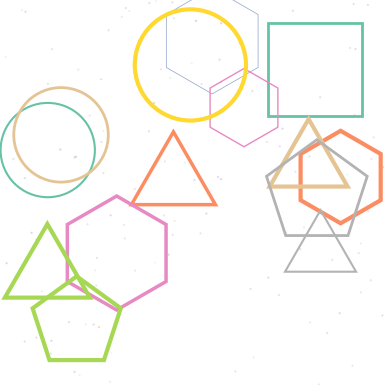[{"shape": "square", "thickness": 2, "radius": 0.61, "center": [0.819, 0.82]}, {"shape": "circle", "thickness": 1.5, "radius": 0.61, "center": [0.124, 0.61]}, {"shape": "triangle", "thickness": 2.5, "radius": 0.63, "center": [0.45, 0.531]}, {"shape": "hexagon", "thickness": 3, "radius": 0.6, "center": [0.885, 0.54]}, {"shape": "hexagon", "thickness": 0.5, "radius": 0.69, "center": [0.551, 0.894]}, {"shape": "hexagon", "thickness": 1, "radius": 0.51, "center": [0.634, 0.72]}, {"shape": "hexagon", "thickness": 2.5, "radius": 0.74, "center": [0.303, 0.343]}, {"shape": "triangle", "thickness": 3, "radius": 0.64, "center": [0.123, 0.291]}, {"shape": "pentagon", "thickness": 3, "radius": 0.6, "center": [0.199, 0.162]}, {"shape": "circle", "thickness": 3, "radius": 0.72, "center": [0.494, 0.831]}, {"shape": "circle", "thickness": 2, "radius": 0.61, "center": [0.159, 0.65]}, {"shape": "triangle", "thickness": 3, "radius": 0.58, "center": [0.802, 0.574]}, {"shape": "triangle", "thickness": 1.5, "radius": 0.53, "center": [0.833, 0.348]}, {"shape": "pentagon", "thickness": 2, "radius": 0.69, "center": [0.823, 0.499]}]